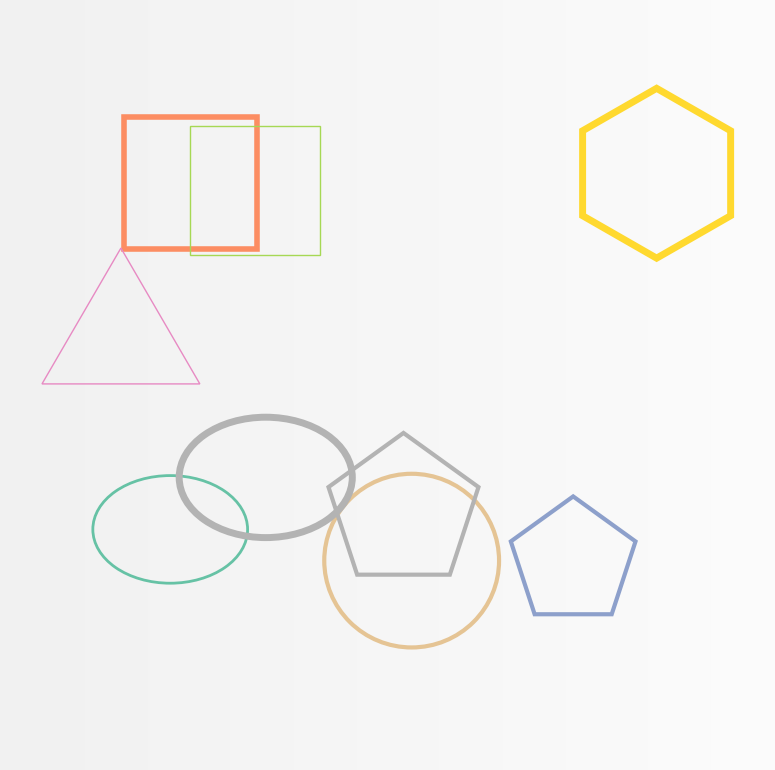[{"shape": "oval", "thickness": 1, "radius": 0.5, "center": [0.22, 0.312]}, {"shape": "square", "thickness": 2, "radius": 0.43, "center": [0.246, 0.762]}, {"shape": "pentagon", "thickness": 1.5, "radius": 0.42, "center": [0.74, 0.271]}, {"shape": "triangle", "thickness": 0.5, "radius": 0.59, "center": [0.156, 0.56]}, {"shape": "square", "thickness": 0.5, "radius": 0.42, "center": [0.328, 0.753]}, {"shape": "hexagon", "thickness": 2.5, "radius": 0.55, "center": [0.847, 0.775]}, {"shape": "circle", "thickness": 1.5, "radius": 0.56, "center": [0.531, 0.272]}, {"shape": "pentagon", "thickness": 1.5, "radius": 0.51, "center": [0.521, 0.336]}, {"shape": "oval", "thickness": 2.5, "radius": 0.56, "center": [0.343, 0.38]}]